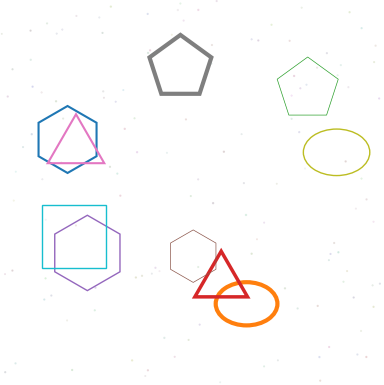[{"shape": "hexagon", "thickness": 1.5, "radius": 0.43, "center": [0.175, 0.638]}, {"shape": "oval", "thickness": 3, "radius": 0.4, "center": [0.64, 0.211]}, {"shape": "pentagon", "thickness": 0.5, "radius": 0.42, "center": [0.799, 0.769]}, {"shape": "triangle", "thickness": 2.5, "radius": 0.39, "center": [0.575, 0.268]}, {"shape": "hexagon", "thickness": 1, "radius": 0.49, "center": [0.227, 0.343]}, {"shape": "hexagon", "thickness": 0.5, "radius": 0.34, "center": [0.502, 0.335]}, {"shape": "triangle", "thickness": 1.5, "radius": 0.42, "center": [0.197, 0.619]}, {"shape": "pentagon", "thickness": 3, "radius": 0.42, "center": [0.469, 0.825]}, {"shape": "oval", "thickness": 1, "radius": 0.43, "center": [0.874, 0.604]}, {"shape": "square", "thickness": 1, "radius": 0.41, "center": [0.192, 0.386]}]